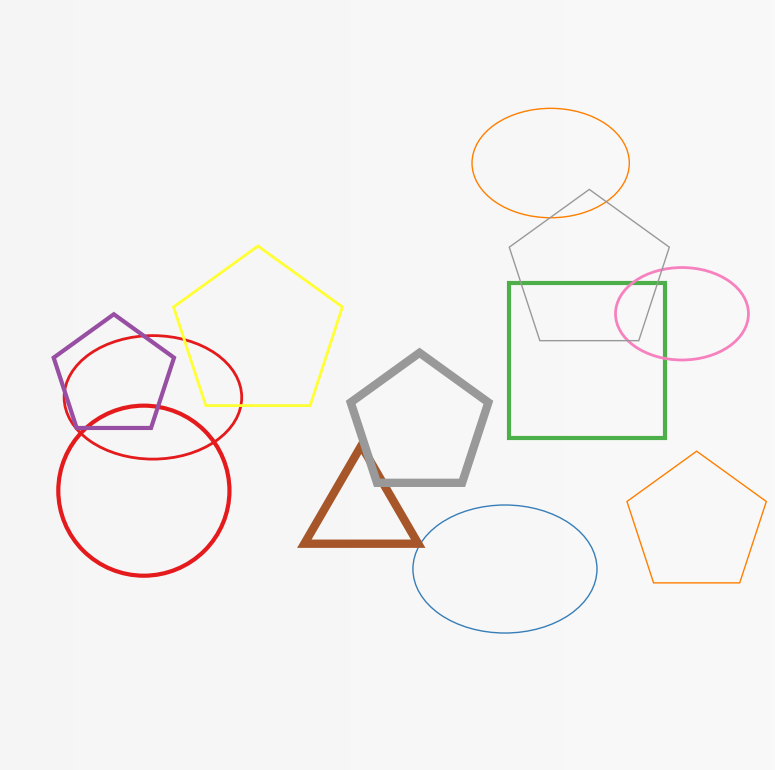[{"shape": "oval", "thickness": 1, "radius": 0.57, "center": [0.197, 0.484]}, {"shape": "circle", "thickness": 1.5, "radius": 0.55, "center": [0.186, 0.363]}, {"shape": "oval", "thickness": 0.5, "radius": 0.59, "center": [0.652, 0.261]}, {"shape": "square", "thickness": 1.5, "radius": 0.5, "center": [0.757, 0.532]}, {"shape": "pentagon", "thickness": 1.5, "radius": 0.41, "center": [0.147, 0.51]}, {"shape": "pentagon", "thickness": 0.5, "radius": 0.47, "center": [0.899, 0.319]}, {"shape": "oval", "thickness": 0.5, "radius": 0.51, "center": [0.711, 0.788]}, {"shape": "pentagon", "thickness": 1, "radius": 0.57, "center": [0.333, 0.566]}, {"shape": "triangle", "thickness": 3, "radius": 0.42, "center": [0.466, 0.336]}, {"shape": "oval", "thickness": 1, "radius": 0.43, "center": [0.88, 0.593]}, {"shape": "pentagon", "thickness": 3, "radius": 0.47, "center": [0.541, 0.449]}, {"shape": "pentagon", "thickness": 0.5, "radius": 0.54, "center": [0.76, 0.645]}]